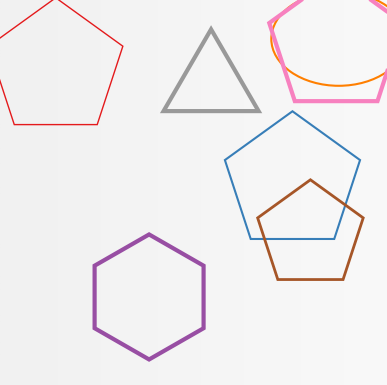[{"shape": "pentagon", "thickness": 1, "radius": 0.91, "center": [0.144, 0.824]}, {"shape": "pentagon", "thickness": 1.5, "radius": 0.92, "center": [0.755, 0.528]}, {"shape": "hexagon", "thickness": 3, "radius": 0.81, "center": [0.385, 0.229]}, {"shape": "oval", "thickness": 1.5, "radius": 0.87, "center": [0.874, 0.899]}, {"shape": "pentagon", "thickness": 2, "radius": 0.72, "center": [0.801, 0.39]}, {"shape": "pentagon", "thickness": 3, "radius": 0.91, "center": [0.867, 0.884]}, {"shape": "triangle", "thickness": 3, "radius": 0.71, "center": [0.545, 0.782]}]